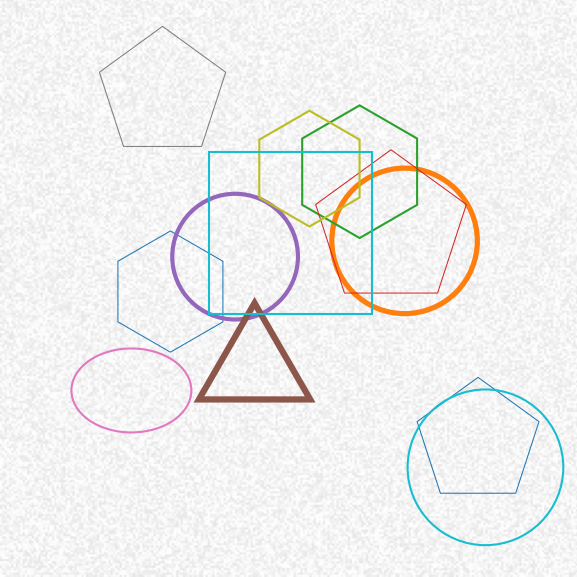[{"shape": "pentagon", "thickness": 0.5, "radius": 0.55, "center": [0.828, 0.235]}, {"shape": "hexagon", "thickness": 0.5, "radius": 0.52, "center": [0.295, 0.494]}, {"shape": "circle", "thickness": 2.5, "radius": 0.63, "center": [0.701, 0.582]}, {"shape": "hexagon", "thickness": 1, "radius": 0.57, "center": [0.623, 0.702]}, {"shape": "pentagon", "thickness": 0.5, "radius": 0.69, "center": [0.677, 0.603]}, {"shape": "circle", "thickness": 2, "radius": 0.54, "center": [0.407, 0.555]}, {"shape": "triangle", "thickness": 3, "radius": 0.56, "center": [0.441, 0.363]}, {"shape": "oval", "thickness": 1, "radius": 0.52, "center": [0.228, 0.323]}, {"shape": "pentagon", "thickness": 0.5, "radius": 0.57, "center": [0.281, 0.839]}, {"shape": "hexagon", "thickness": 1, "radius": 0.5, "center": [0.536, 0.707]}, {"shape": "circle", "thickness": 1, "radius": 0.67, "center": [0.841, 0.19]}, {"shape": "square", "thickness": 1, "radius": 0.7, "center": [0.503, 0.596]}]